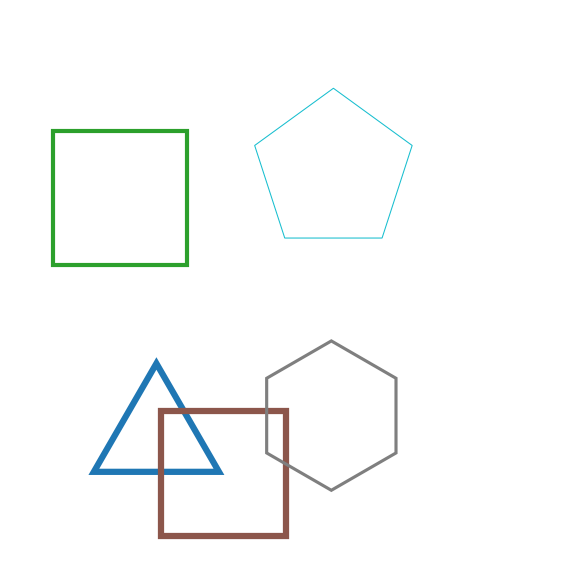[{"shape": "triangle", "thickness": 3, "radius": 0.63, "center": [0.271, 0.245]}, {"shape": "square", "thickness": 2, "radius": 0.58, "center": [0.208, 0.657]}, {"shape": "square", "thickness": 3, "radius": 0.54, "center": [0.387, 0.179]}, {"shape": "hexagon", "thickness": 1.5, "radius": 0.65, "center": [0.574, 0.279]}, {"shape": "pentagon", "thickness": 0.5, "radius": 0.72, "center": [0.577, 0.703]}]